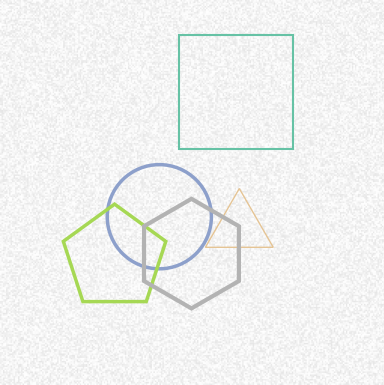[{"shape": "square", "thickness": 1.5, "radius": 0.74, "center": [0.613, 0.761]}, {"shape": "circle", "thickness": 2.5, "radius": 0.68, "center": [0.414, 0.437]}, {"shape": "pentagon", "thickness": 2.5, "radius": 0.7, "center": [0.298, 0.33]}, {"shape": "triangle", "thickness": 1, "radius": 0.51, "center": [0.622, 0.409]}, {"shape": "hexagon", "thickness": 3, "radius": 0.71, "center": [0.497, 0.341]}]